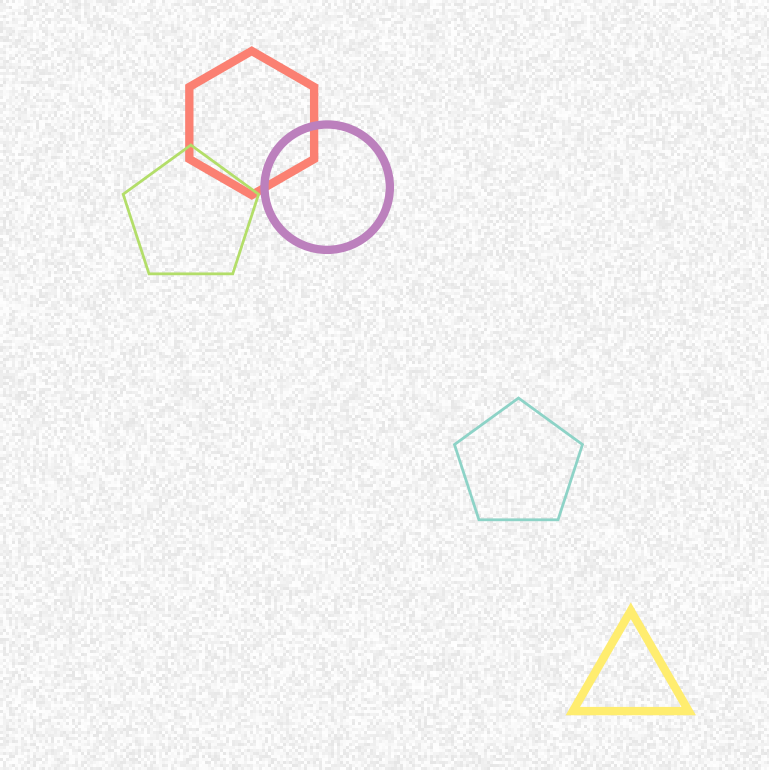[{"shape": "pentagon", "thickness": 1, "radius": 0.44, "center": [0.673, 0.396]}, {"shape": "hexagon", "thickness": 3, "radius": 0.47, "center": [0.327, 0.84]}, {"shape": "pentagon", "thickness": 1, "radius": 0.46, "center": [0.248, 0.719]}, {"shape": "circle", "thickness": 3, "radius": 0.41, "center": [0.425, 0.757]}, {"shape": "triangle", "thickness": 3, "radius": 0.43, "center": [0.819, 0.12]}]